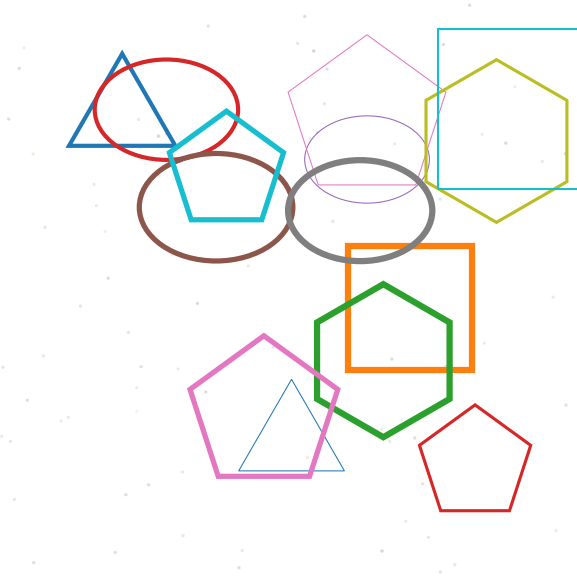[{"shape": "triangle", "thickness": 0.5, "radius": 0.53, "center": [0.505, 0.237]}, {"shape": "triangle", "thickness": 2, "radius": 0.53, "center": [0.212, 0.8]}, {"shape": "square", "thickness": 3, "radius": 0.54, "center": [0.71, 0.466]}, {"shape": "hexagon", "thickness": 3, "radius": 0.66, "center": [0.664, 0.375]}, {"shape": "oval", "thickness": 2, "radius": 0.62, "center": [0.288, 0.809]}, {"shape": "pentagon", "thickness": 1.5, "radius": 0.51, "center": [0.823, 0.197]}, {"shape": "oval", "thickness": 0.5, "radius": 0.54, "center": [0.636, 0.723]}, {"shape": "oval", "thickness": 2.5, "radius": 0.66, "center": [0.374, 0.64]}, {"shape": "pentagon", "thickness": 2.5, "radius": 0.67, "center": [0.457, 0.283]}, {"shape": "pentagon", "thickness": 0.5, "radius": 0.72, "center": [0.635, 0.795]}, {"shape": "oval", "thickness": 3, "radius": 0.62, "center": [0.624, 0.634]}, {"shape": "hexagon", "thickness": 1.5, "radius": 0.7, "center": [0.86, 0.755]}, {"shape": "square", "thickness": 1, "radius": 0.69, "center": [0.897, 0.811]}, {"shape": "pentagon", "thickness": 2.5, "radius": 0.52, "center": [0.392, 0.703]}]